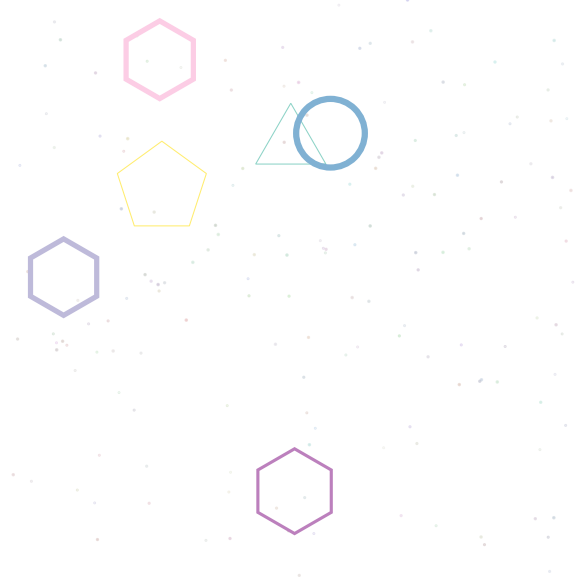[{"shape": "triangle", "thickness": 0.5, "radius": 0.35, "center": [0.504, 0.75]}, {"shape": "hexagon", "thickness": 2.5, "radius": 0.33, "center": [0.11, 0.519]}, {"shape": "circle", "thickness": 3, "radius": 0.3, "center": [0.572, 0.768]}, {"shape": "hexagon", "thickness": 2.5, "radius": 0.34, "center": [0.277, 0.896]}, {"shape": "hexagon", "thickness": 1.5, "radius": 0.37, "center": [0.51, 0.149]}, {"shape": "pentagon", "thickness": 0.5, "radius": 0.41, "center": [0.28, 0.674]}]